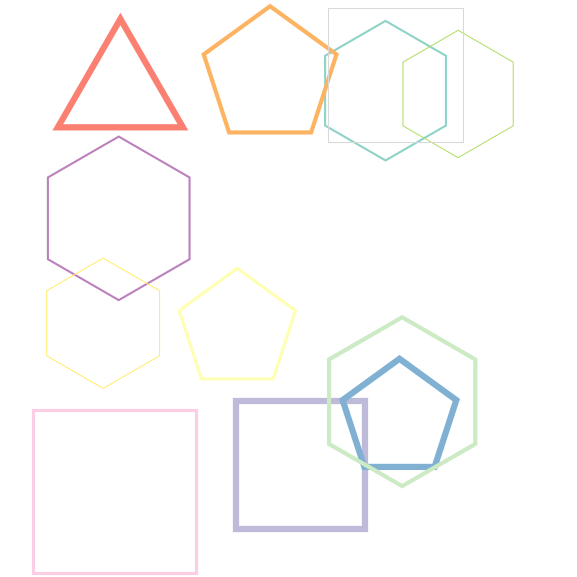[{"shape": "hexagon", "thickness": 1, "radius": 0.6, "center": [0.668, 0.842]}, {"shape": "pentagon", "thickness": 1.5, "radius": 0.53, "center": [0.411, 0.429]}, {"shape": "square", "thickness": 3, "radius": 0.56, "center": [0.52, 0.194]}, {"shape": "triangle", "thickness": 3, "radius": 0.63, "center": [0.208, 0.841]}, {"shape": "pentagon", "thickness": 3, "radius": 0.52, "center": [0.692, 0.274]}, {"shape": "pentagon", "thickness": 2, "radius": 0.6, "center": [0.468, 0.868]}, {"shape": "hexagon", "thickness": 0.5, "radius": 0.55, "center": [0.793, 0.836]}, {"shape": "square", "thickness": 1.5, "radius": 0.71, "center": [0.198, 0.148]}, {"shape": "square", "thickness": 0.5, "radius": 0.58, "center": [0.686, 0.869]}, {"shape": "hexagon", "thickness": 1, "radius": 0.71, "center": [0.206, 0.621]}, {"shape": "hexagon", "thickness": 2, "radius": 0.73, "center": [0.696, 0.304]}, {"shape": "hexagon", "thickness": 0.5, "radius": 0.56, "center": [0.179, 0.439]}]